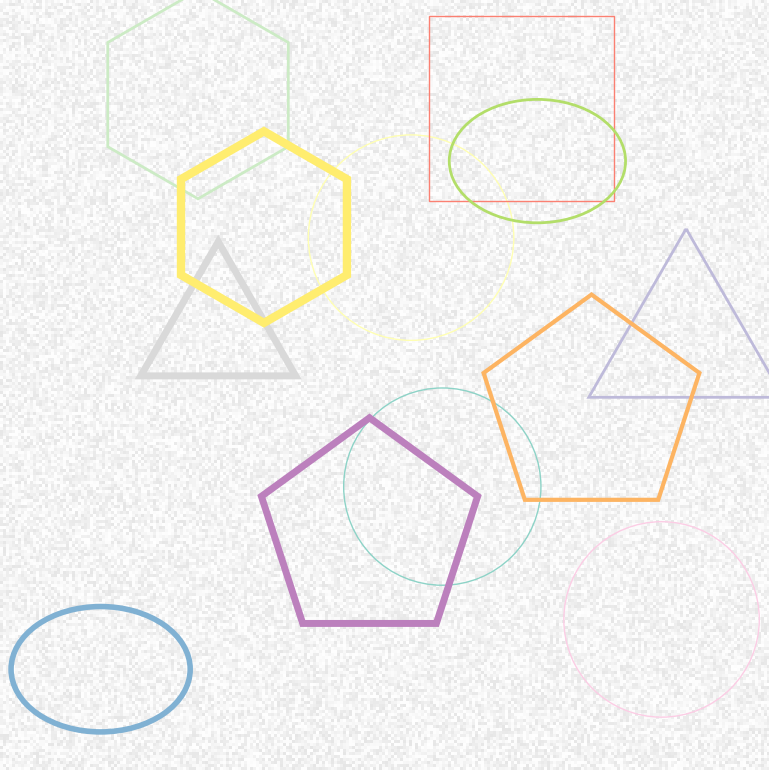[{"shape": "circle", "thickness": 0.5, "radius": 0.64, "center": [0.574, 0.368]}, {"shape": "circle", "thickness": 0.5, "radius": 0.67, "center": [0.534, 0.691]}, {"shape": "triangle", "thickness": 1, "radius": 0.73, "center": [0.891, 0.557]}, {"shape": "square", "thickness": 0.5, "radius": 0.6, "center": [0.677, 0.859]}, {"shape": "oval", "thickness": 2, "radius": 0.58, "center": [0.131, 0.131]}, {"shape": "pentagon", "thickness": 1.5, "radius": 0.74, "center": [0.768, 0.47]}, {"shape": "oval", "thickness": 1, "radius": 0.57, "center": [0.698, 0.791]}, {"shape": "circle", "thickness": 0.5, "radius": 0.63, "center": [0.859, 0.196]}, {"shape": "triangle", "thickness": 2.5, "radius": 0.58, "center": [0.283, 0.57]}, {"shape": "pentagon", "thickness": 2.5, "radius": 0.74, "center": [0.48, 0.31]}, {"shape": "hexagon", "thickness": 1, "radius": 0.68, "center": [0.257, 0.877]}, {"shape": "hexagon", "thickness": 3, "radius": 0.62, "center": [0.343, 0.705]}]